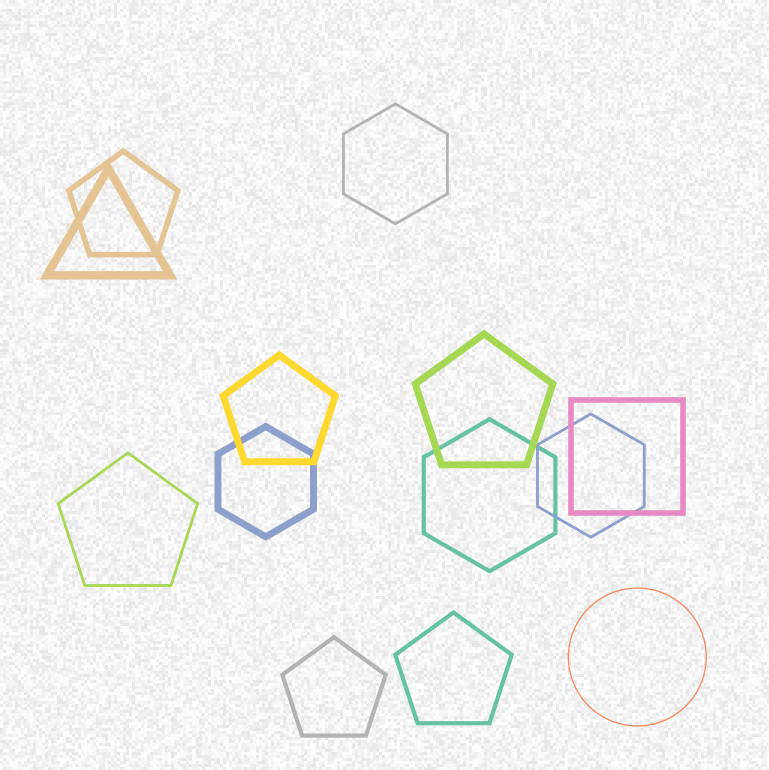[{"shape": "pentagon", "thickness": 1.5, "radius": 0.4, "center": [0.589, 0.125]}, {"shape": "hexagon", "thickness": 1.5, "radius": 0.49, "center": [0.636, 0.357]}, {"shape": "circle", "thickness": 0.5, "radius": 0.45, "center": [0.828, 0.147]}, {"shape": "hexagon", "thickness": 1, "radius": 0.4, "center": [0.767, 0.382]}, {"shape": "hexagon", "thickness": 2.5, "radius": 0.36, "center": [0.345, 0.374]}, {"shape": "square", "thickness": 2, "radius": 0.37, "center": [0.814, 0.407]}, {"shape": "pentagon", "thickness": 2.5, "radius": 0.47, "center": [0.629, 0.472]}, {"shape": "pentagon", "thickness": 1, "radius": 0.48, "center": [0.166, 0.317]}, {"shape": "pentagon", "thickness": 2.5, "radius": 0.38, "center": [0.363, 0.462]}, {"shape": "pentagon", "thickness": 2, "radius": 0.37, "center": [0.16, 0.729]}, {"shape": "triangle", "thickness": 3, "radius": 0.46, "center": [0.141, 0.689]}, {"shape": "hexagon", "thickness": 1, "radius": 0.39, "center": [0.514, 0.787]}, {"shape": "pentagon", "thickness": 1.5, "radius": 0.35, "center": [0.434, 0.102]}]